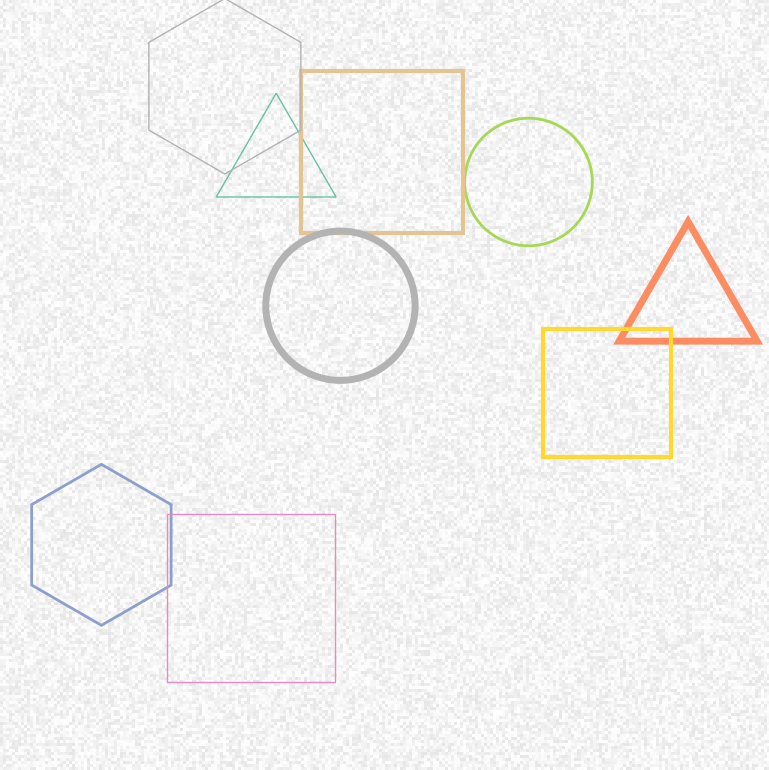[{"shape": "triangle", "thickness": 0.5, "radius": 0.45, "center": [0.359, 0.789]}, {"shape": "triangle", "thickness": 2.5, "radius": 0.52, "center": [0.894, 0.609]}, {"shape": "hexagon", "thickness": 1, "radius": 0.52, "center": [0.132, 0.292]}, {"shape": "square", "thickness": 0.5, "radius": 0.55, "center": [0.326, 0.223]}, {"shape": "circle", "thickness": 1, "radius": 0.41, "center": [0.686, 0.764]}, {"shape": "square", "thickness": 1.5, "radius": 0.41, "center": [0.789, 0.49]}, {"shape": "square", "thickness": 1.5, "radius": 0.53, "center": [0.496, 0.802]}, {"shape": "circle", "thickness": 2.5, "radius": 0.48, "center": [0.442, 0.603]}, {"shape": "hexagon", "thickness": 0.5, "radius": 0.57, "center": [0.292, 0.888]}]